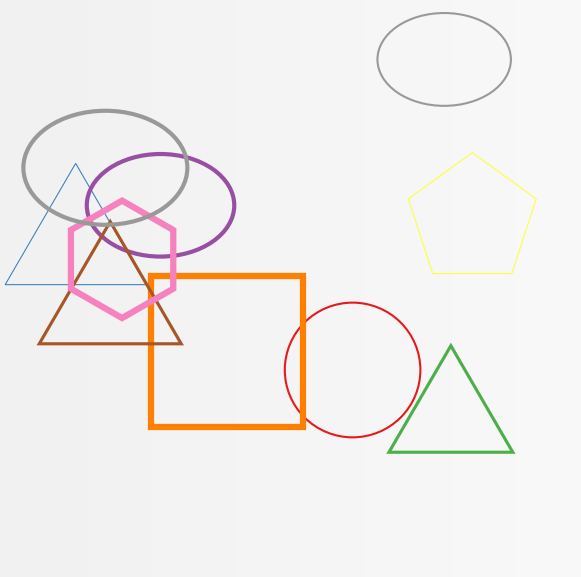[{"shape": "circle", "thickness": 1, "radius": 0.58, "center": [0.607, 0.358]}, {"shape": "triangle", "thickness": 0.5, "radius": 0.7, "center": [0.13, 0.576]}, {"shape": "triangle", "thickness": 1.5, "radius": 0.61, "center": [0.776, 0.278]}, {"shape": "oval", "thickness": 2, "radius": 0.63, "center": [0.276, 0.644]}, {"shape": "square", "thickness": 3, "radius": 0.66, "center": [0.391, 0.39]}, {"shape": "pentagon", "thickness": 0.5, "radius": 0.58, "center": [0.813, 0.619]}, {"shape": "triangle", "thickness": 1.5, "radius": 0.7, "center": [0.19, 0.474]}, {"shape": "hexagon", "thickness": 3, "radius": 0.51, "center": [0.21, 0.55]}, {"shape": "oval", "thickness": 2, "radius": 0.71, "center": [0.181, 0.709]}, {"shape": "oval", "thickness": 1, "radius": 0.57, "center": [0.764, 0.896]}]